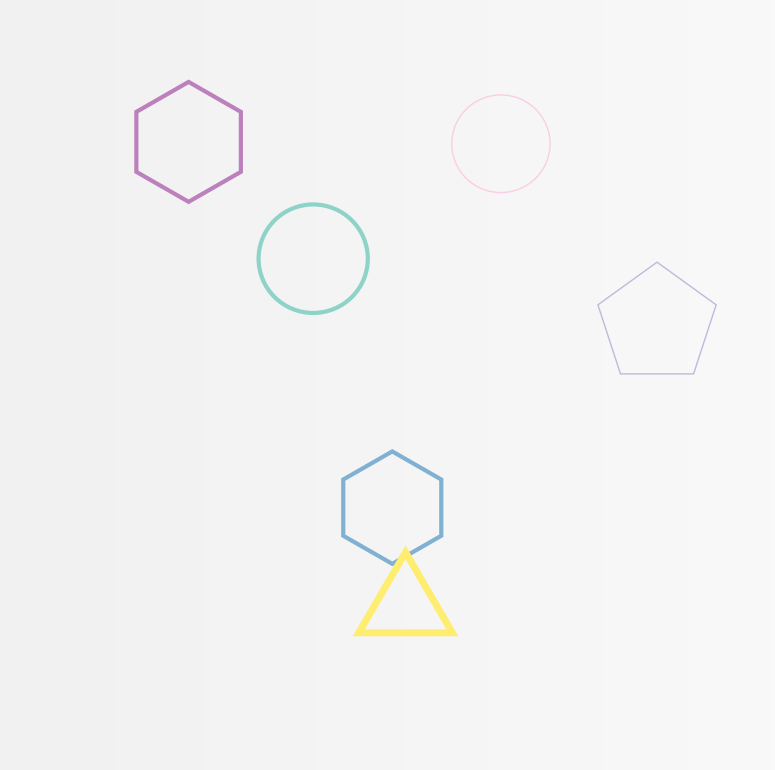[{"shape": "circle", "thickness": 1.5, "radius": 0.35, "center": [0.404, 0.664]}, {"shape": "pentagon", "thickness": 0.5, "radius": 0.4, "center": [0.848, 0.579]}, {"shape": "hexagon", "thickness": 1.5, "radius": 0.37, "center": [0.506, 0.341]}, {"shape": "circle", "thickness": 0.5, "radius": 0.32, "center": [0.646, 0.813]}, {"shape": "hexagon", "thickness": 1.5, "radius": 0.39, "center": [0.243, 0.816]}, {"shape": "triangle", "thickness": 2.5, "radius": 0.35, "center": [0.523, 0.213]}]